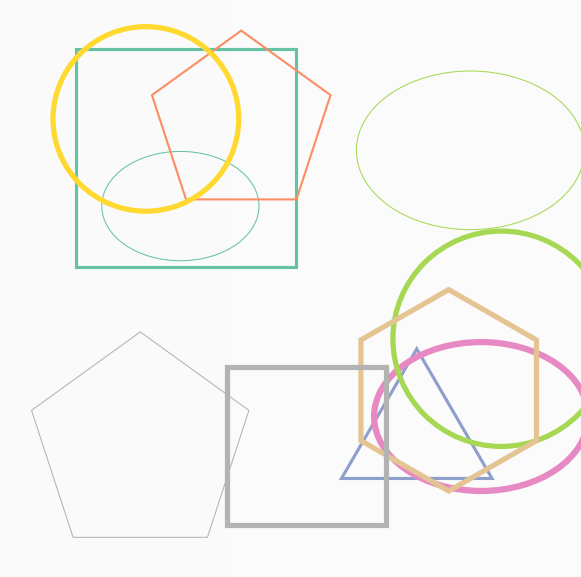[{"shape": "square", "thickness": 1.5, "radius": 0.94, "center": [0.32, 0.725]}, {"shape": "oval", "thickness": 0.5, "radius": 0.68, "center": [0.31, 0.642]}, {"shape": "pentagon", "thickness": 1, "radius": 0.81, "center": [0.415, 0.785]}, {"shape": "triangle", "thickness": 1.5, "radius": 0.75, "center": [0.717, 0.245]}, {"shape": "oval", "thickness": 3, "radius": 0.92, "center": [0.828, 0.278]}, {"shape": "oval", "thickness": 0.5, "radius": 0.98, "center": [0.809, 0.739]}, {"shape": "circle", "thickness": 2.5, "radius": 0.93, "center": [0.862, 0.413]}, {"shape": "circle", "thickness": 2.5, "radius": 0.8, "center": [0.251, 0.793]}, {"shape": "hexagon", "thickness": 2.5, "radius": 0.87, "center": [0.772, 0.323]}, {"shape": "square", "thickness": 2.5, "radius": 0.68, "center": [0.527, 0.227]}, {"shape": "pentagon", "thickness": 0.5, "radius": 0.98, "center": [0.241, 0.228]}]